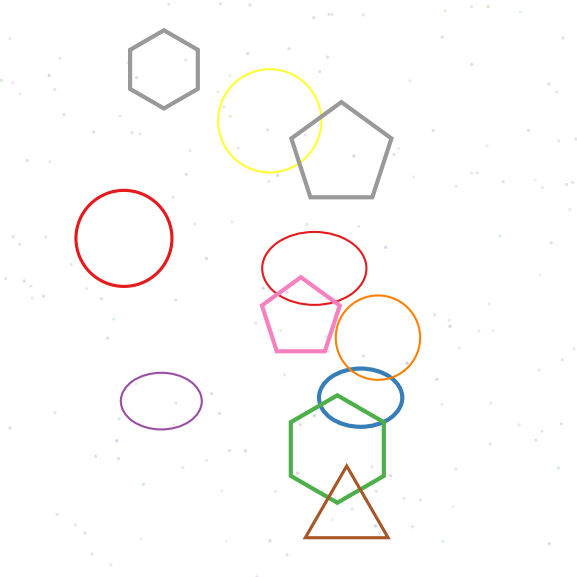[{"shape": "circle", "thickness": 1.5, "radius": 0.42, "center": [0.215, 0.586]}, {"shape": "oval", "thickness": 1, "radius": 0.45, "center": [0.544, 0.534]}, {"shape": "oval", "thickness": 2, "radius": 0.36, "center": [0.625, 0.311]}, {"shape": "hexagon", "thickness": 2, "radius": 0.47, "center": [0.584, 0.222]}, {"shape": "oval", "thickness": 1, "radius": 0.35, "center": [0.279, 0.305]}, {"shape": "circle", "thickness": 1, "radius": 0.37, "center": [0.654, 0.414]}, {"shape": "circle", "thickness": 1, "radius": 0.45, "center": [0.467, 0.79]}, {"shape": "triangle", "thickness": 1.5, "radius": 0.41, "center": [0.6, 0.109]}, {"shape": "pentagon", "thickness": 2, "radius": 0.35, "center": [0.521, 0.448]}, {"shape": "pentagon", "thickness": 2, "radius": 0.46, "center": [0.591, 0.731]}, {"shape": "hexagon", "thickness": 2, "radius": 0.34, "center": [0.284, 0.879]}]